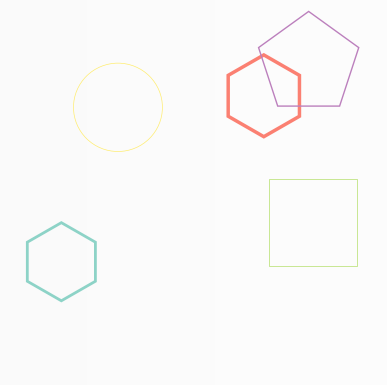[{"shape": "hexagon", "thickness": 2, "radius": 0.51, "center": [0.158, 0.32]}, {"shape": "hexagon", "thickness": 2.5, "radius": 0.53, "center": [0.681, 0.751]}, {"shape": "square", "thickness": 0.5, "radius": 0.57, "center": [0.808, 0.421]}, {"shape": "pentagon", "thickness": 1, "radius": 0.68, "center": [0.797, 0.834]}, {"shape": "circle", "thickness": 0.5, "radius": 0.57, "center": [0.304, 0.721]}]